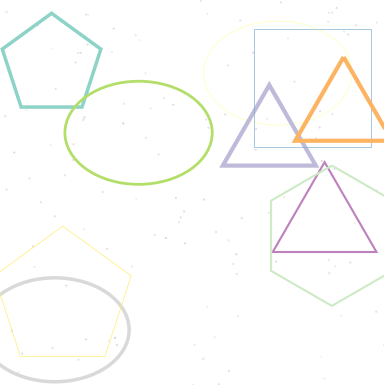[{"shape": "pentagon", "thickness": 2.5, "radius": 0.67, "center": [0.134, 0.831]}, {"shape": "oval", "thickness": 0.5, "radius": 0.96, "center": [0.722, 0.81]}, {"shape": "triangle", "thickness": 3, "radius": 0.7, "center": [0.7, 0.64]}, {"shape": "square", "thickness": 0.5, "radius": 0.76, "center": [0.812, 0.771]}, {"shape": "triangle", "thickness": 3, "radius": 0.73, "center": [0.892, 0.707]}, {"shape": "oval", "thickness": 2, "radius": 0.96, "center": [0.36, 0.655]}, {"shape": "oval", "thickness": 2.5, "radius": 0.96, "center": [0.143, 0.143]}, {"shape": "triangle", "thickness": 1.5, "radius": 0.78, "center": [0.843, 0.423]}, {"shape": "hexagon", "thickness": 1.5, "radius": 0.91, "center": [0.862, 0.388]}, {"shape": "pentagon", "thickness": 0.5, "radius": 0.93, "center": [0.163, 0.226]}]